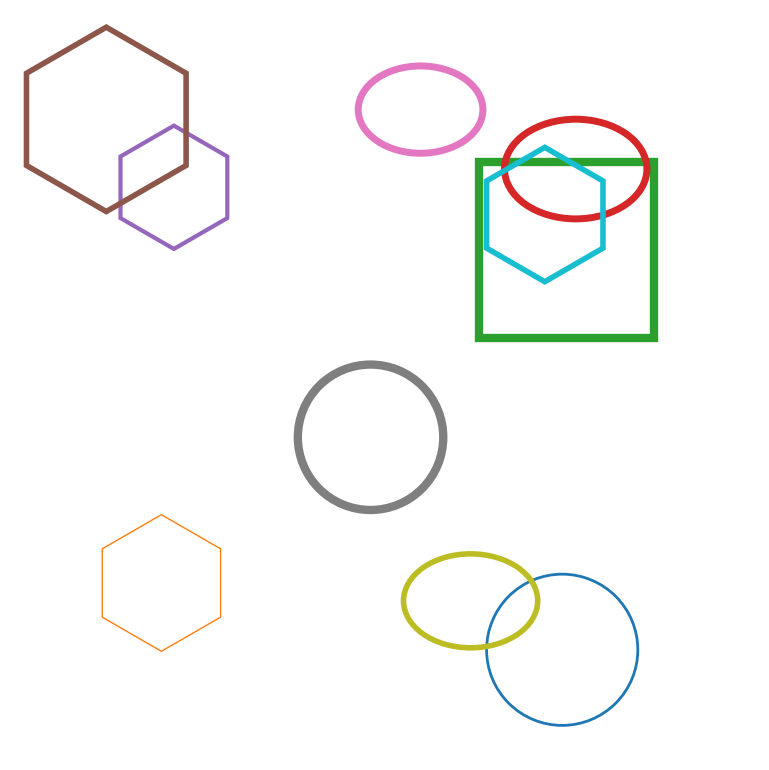[{"shape": "circle", "thickness": 1, "radius": 0.49, "center": [0.73, 0.156]}, {"shape": "hexagon", "thickness": 0.5, "radius": 0.44, "center": [0.21, 0.243]}, {"shape": "square", "thickness": 3, "radius": 0.57, "center": [0.736, 0.676]}, {"shape": "oval", "thickness": 2.5, "radius": 0.46, "center": [0.748, 0.78]}, {"shape": "hexagon", "thickness": 1.5, "radius": 0.4, "center": [0.226, 0.757]}, {"shape": "hexagon", "thickness": 2, "radius": 0.6, "center": [0.138, 0.845]}, {"shape": "oval", "thickness": 2.5, "radius": 0.4, "center": [0.546, 0.858]}, {"shape": "circle", "thickness": 3, "radius": 0.47, "center": [0.481, 0.432]}, {"shape": "oval", "thickness": 2, "radius": 0.44, "center": [0.611, 0.22]}, {"shape": "hexagon", "thickness": 2, "radius": 0.44, "center": [0.708, 0.721]}]